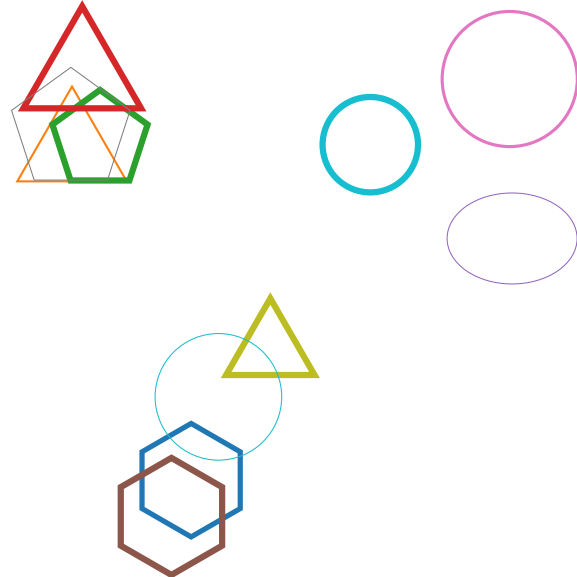[{"shape": "hexagon", "thickness": 2.5, "radius": 0.49, "center": [0.331, 0.168]}, {"shape": "triangle", "thickness": 1, "radius": 0.55, "center": [0.125, 0.74]}, {"shape": "pentagon", "thickness": 3, "radius": 0.43, "center": [0.173, 0.757]}, {"shape": "triangle", "thickness": 3, "radius": 0.59, "center": [0.142, 0.87]}, {"shape": "oval", "thickness": 0.5, "radius": 0.56, "center": [0.887, 0.586]}, {"shape": "hexagon", "thickness": 3, "radius": 0.51, "center": [0.297, 0.105]}, {"shape": "circle", "thickness": 1.5, "radius": 0.59, "center": [0.883, 0.862]}, {"shape": "pentagon", "thickness": 0.5, "radius": 0.54, "center": [0.123, 0.775]}, {"shape": "triangle", "thickness": 3, "radius": 0.44, "center": [0.468, 0.394]}, {"shape": "circle", "thickness": 0.5, "radius": 0.55, "center": [0.378, 0.312]}, {"shape": "circle", "thickness": 3, "radius": 0.41, "center": [0.641, 0.749]}]